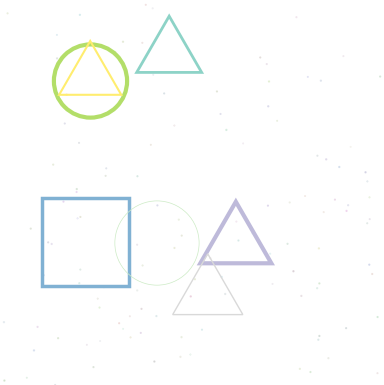[{"shape": "triangle", "thickness": 2, "radius": 0.49, "center": [0.439, 0.861]}, {"shape": "triangle", "thickness": 3, "radius": 0.53, "center": [0.613, 0.369]}, {"shape": "square", "thickness": 2.5, "radius": 0.57, "center": [0.222, 0.372]}, {"shape": "circle", "thickness": 3, "radius": 0.48, "center": [0.235, 0.79]}, {"shape": "triangle", "thickness": 1, "radius": 0.53, "center": [0.54, 0.235]}, {"shape": "circle", "thickness": 0.5, "radius": 0.55, "center": [0.408, 0.369]}, {"shape": "triangle", "thickness": 1.5, "radius": 0.47, "center": [0.234, 0.8]}]